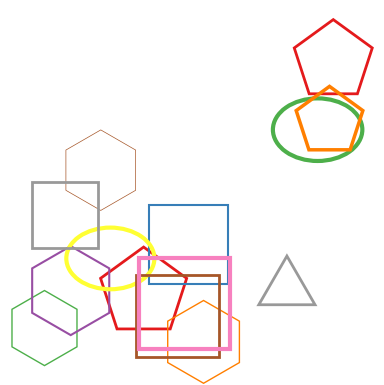[{"shape": "pentagon", "thickness": 2, "radius": 0.53, "center": [0.866, 0.843]}, {"shape": "pentagon", "thickness": 2, "radius": 0.59, "center": [0.373, 0.241]}, {"shape": "square", "thickness": 1.5, "radius": 0.51, "center": [0.489, 0.365]}, {"shape": "oval", "thickness": 3, "radius": 0.58, "center": [0.825, 0.663]}, {"shape": "hexagon", "thickness": 1, "radius": 0.49, "center": [0.116, 0.148]}, {"shape": "hexagon", "thickness": 1.5, "radius": 0.58, "center": [0.184, 0.245]}, {"shape": "hexagon", "thickness": 1, "radius": 0.54, "center": [0.529, 0.112]}, {"shape": "pentagon", "thickness": 2.5, "radius": 0.46, "center": [0.856, 0.685]}, {"shape": "oval", "thickness": 3, "radius": 0.57, "center": [0.287, 0.329]}, {"shape": "square", "thickness": 2, "radius": 0.54, "center": [0.462, 0.179]}, {"shape": "hexagon", "thickness": 0.5, "radius": 0.52, "center": [0.262, 0.558]}, {"shape": "square", "thickness": 3, "radius": 0.59, "center": [0.48, 0.211]}, {"shape": "triangle", "thickness": 2, "radius": 0.42, "center": [0.745, 0.251]}, {"shape": "square", "thickness": 2, "radius": 0.43, "center": [0.168, 0.441]}]